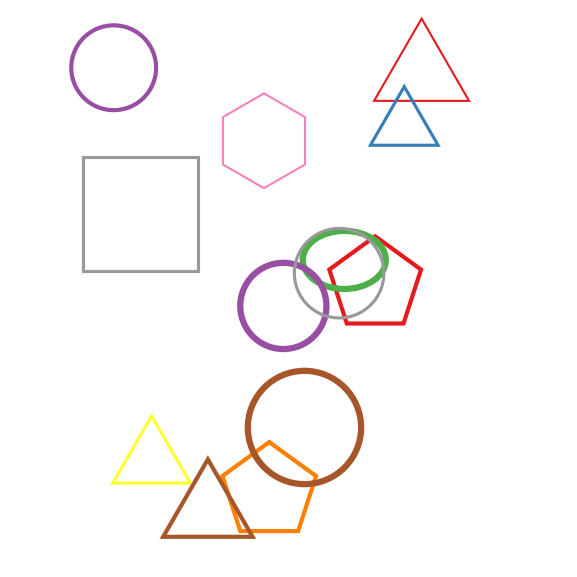[{"shape": "triangle", "thickness": 1, "radius": 0.47, "center": [0.73, 0.872]}, {"shape": "pentagon", "thickness": 2, "radius": 0.42, "center": [0.65, 0.507]}, {"shape": "triangle", "thickness": 1.5, "radius": 0.34, "center": [0.7, 0.781]}, {"shape": "oval", "thickness": 3, "radius": 0.36, "center": [0.596, 0.549]}, {"shape": "circle", "thickness": 3, "radius": 0.37, "center": [0.491, 0.469]}, {"shape": "circle", "thickness": 2, "radius": 0.37, "center": [0.197, 0.882]}, {"shape": "pentagon", "thickness": 2, "radius": 0.43, "center": [0.466, 0.148]}, {"shape": "triangle", "thickness": 1.5, "radius": 0.39, "center": [0.263, 0.201]}, {"shape": "circle", "thickness": 3, "radius": 0.49, "center": [0.527, 0.259]}, {"shape": "triangle", "thickness": 2, "radius": 0.45, "center": [0.36, 0.114]}, {"shape": "hexagon", "thickness": 1, "radius": 0.41, "center": [0.457, 0.755]}, {"shape": "circle", "thickness": 1.5, "radius": 0.39, "center": [0.587, 0.526]}, {"shape": "square", "thickness": 1.5, "radius": 0.5, "center": [0.243, 0.629]}]